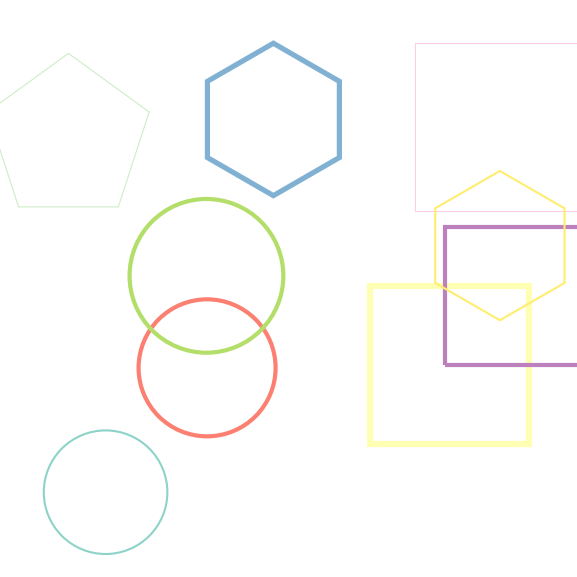[{"shape": "circle", "thickness": 1, "radius": 0.54, "center": [0.183, 0.147]}, {"shape": "square", "thickness": 3, "radius": 0.69, "center": [0.778, 0.367]}, {"shape": "circle", "thickness": 2, "radius": 0.59, "center": [0.359, 0.362]}, {"shape": "hexagon", "thickness": 2.5, "radius": 0.66, "center": [0.473, 0.792]}, {"shape": "circle", "thickness": 2, "radius": 0.67, "center": [0.358, 0.521]}, {"shape": "square", "thickness": 0.5, "radius": 0.73, "center": [0.865, 0.779]}, {"shape": "square", "thickness": 2, "radius": 0.6, "center": [0.891, 0.487]}, {"shape": "pentagon", "thickness": 0.5, "radius": 0.73, "center": [0.119, 0.76]}, {"shape": "hexagon", "thickness": 1, "radius": 0.65, "center": [0.866, 0.574]}]